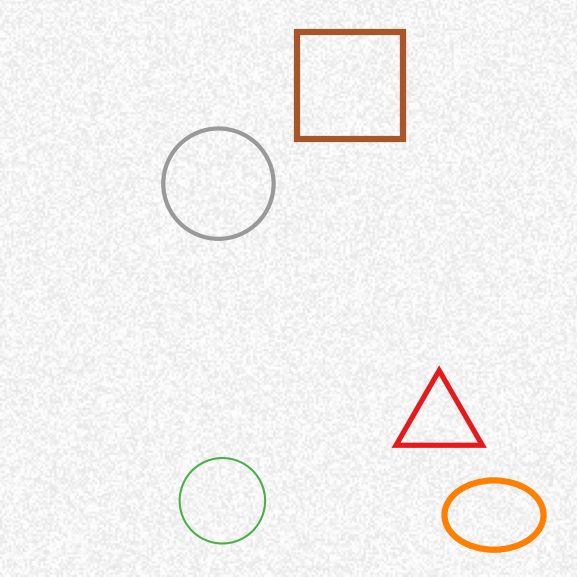[{"shape": "triangle", "thickness": 2.5, "radius": 0.43, "center": [0.76, 0.271]}, {"shape": "circle", "thickness": 1, "radius": 0.37, "center": [0.385, 0.132]}, {"shape": "oval", "thickness": 3, "radius": 0.43, "center": [0.855, 0.107]}, {"shape": "square", "thickness": 3, "radius": 0.46, "center": [0.606, 0.852]}, {"shape": "circle", "thickness": 2, "radius": 0.48, "center": [0.378, 0.681]}]